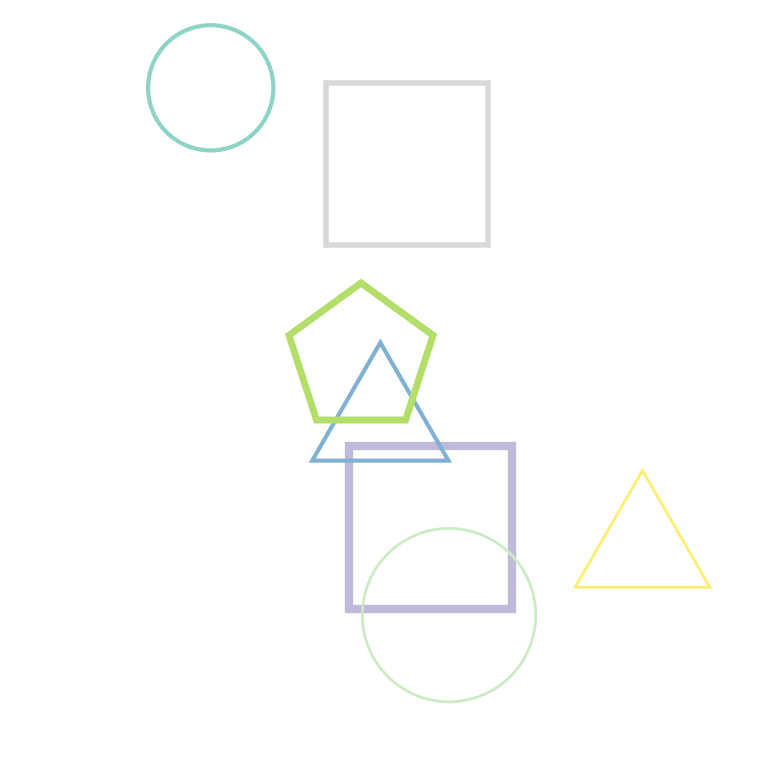[{"shape": "circle", "thickness": 1.5, "radius": 0.41, "center": [0.274, 0.886]}, {"shape": "square", "thickness": 3, "radius": 0.53, "center": [0.559, 0.315]}, {"shape": "triangle", "thickness": 1.5, "radius": 0.51, "center": [0.494, 0.453]}, {"shape": "pentagon", "thickness": 2.5, "radius": 0.49, "center": [0.469, 0.534]}, {"shape": "square", "thickness": 2, "radius": 0.53, "center": [0.529, 0.787]}, {"shape": "circle", "thickness": 1, "radius": 0.56, "center": [0.583, 0.201]}, {"shape": "triangle", "thickness": 1, "radius": 0.51, "center": [0.834, 0.288]}]